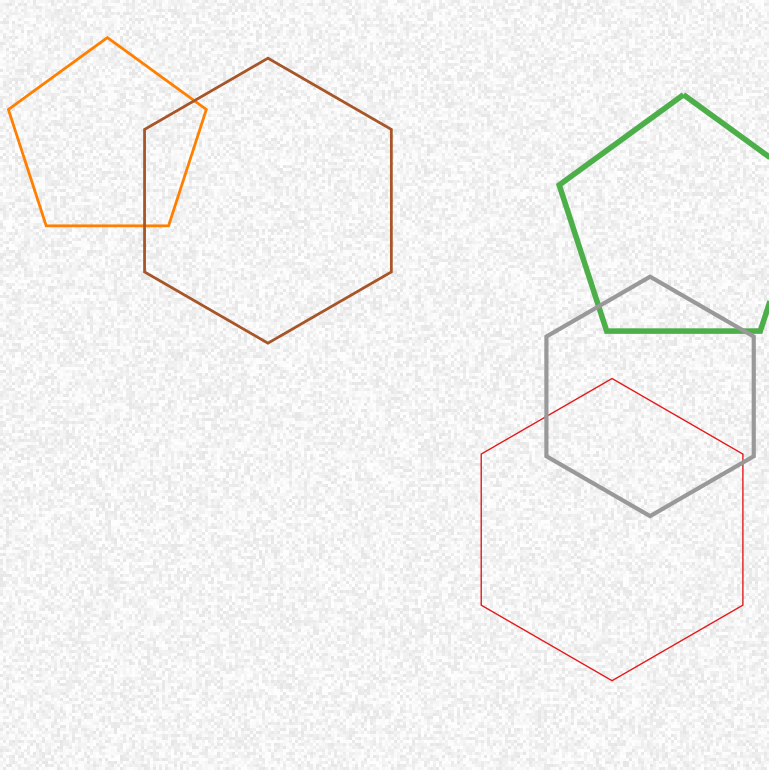[{"shape": "hexagon", "thickness": 0.5, "radius": 0.98, "center": [0.795, 0.312]}, {"shape": "pentagon", "thickness": 2, "radius": 0.85, "center": [0.888, 0.707]}, {"shape": "pentagon", "thickness": 1, "radius": 0.68, "center": [0.139, 0.816]}, {"shape": "hexagon", "thickness": 1, "radius": 0.93, "center": [0.348, 0.739]}, {"shape": "hexagon", "thickness": 1.5, "radius": 0.78, "center": [0.844, 0.485]}]